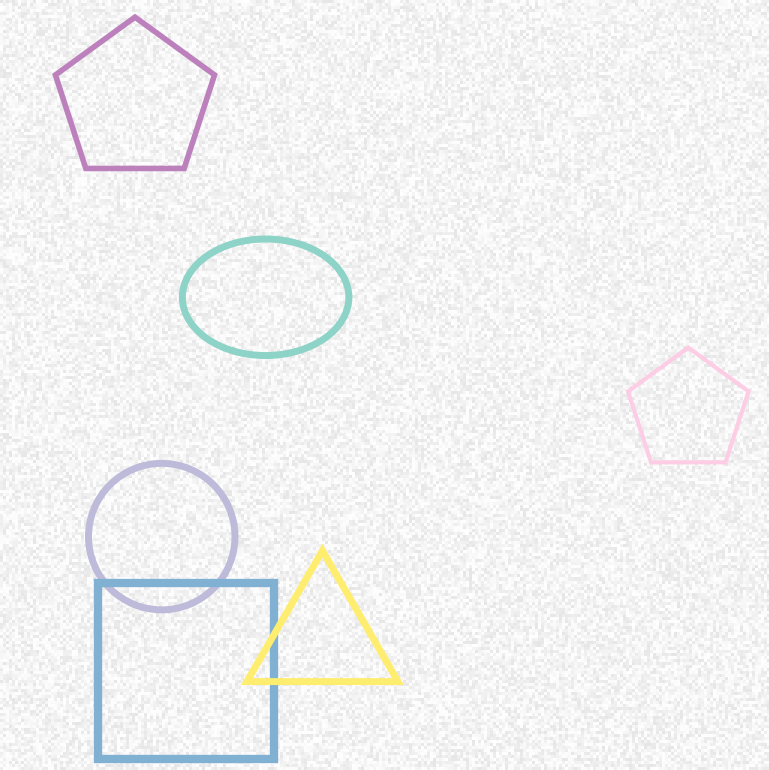[{"shape": "oval", "thickness": 2.5, "radius": 0.54, "center": [0.345, 0.614]}, {"shape": "circle", "thickness": 2.5, "radius": 0.48, "center": [0.21, 0.303]}, {"shape": "square", "thickness": 3, "radius": 0.57, "center": [0.241, 0.129]}, {"shape": "pentagon", "thickness": 1.5, "radius": 0.41, "center": [0.894, 0.466]}, {"shape": "pentagon", "thickness": 2, "radius": 0.54, "center": [0.175, 0.869]}, {"shape": "triangle", "thickness": 2.5, "radius": 0.57, "center": [0.419, 0.171]}]